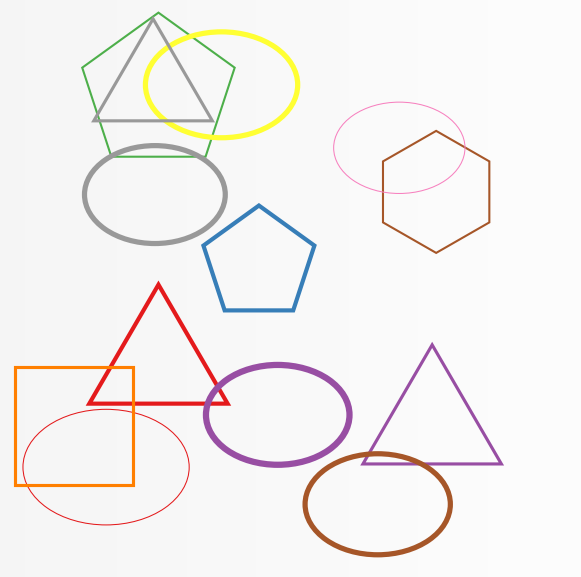[{"shape": "triangle", "thickness": 2, "radius": 0.69, "center": [0.273, 0.369]}, {"shape": "oval", "thickness": 0.5, "radius": 0.71, "center": [0.182, 0.19]}, {"shape": "pentagon", "thickness": 2, "radius": 0.5, "center": [0.445, 0.543]}, {"shape": "pentagon", "thickness": 1, "radius": 0.69, "center": [0.273, 0.839]}, {"shape": "triangle", "thickness": 1.5, "radius": 0.69, "center": [0.743, 0.264]}, {"shape": "oval", "thickness": 3, "radius": 0.62, "center": [0.478, 0.281]}, {"shape": "square", "thickness": 1.5, "radius": 0.51, "center": [0.127, 0.261]}, {"shape": "oval", "thickness": 2.5, "radius": 0.65, "center": [0.381, 0.852]}, {"shape": "oval", "thickness": 2.5, "radius": 0.62, "center": [0.65, 0.126]}, {"shape": "hexagon", "thickness": 1, "radius": 0.53, "center": [0.75, 0.667]}, {"shape": "oval", "thickness": 0.5, "radius": 0.56, "center": [0.687, 0.743]}, {"shape": "triangle", "thickness": 1.5, "radius": 0.59, "center": [0.263, 0.849]}, {"shape": "oval", "thickness": 2.5, "radius": 0.61, "center": [0.266, 0.662]}]